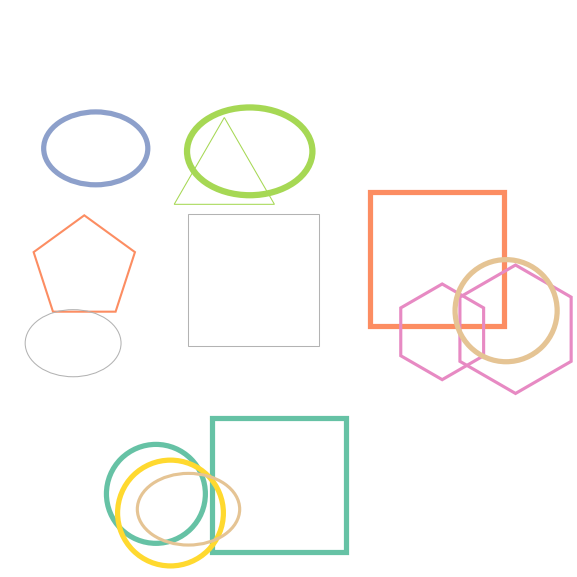[{"shape": "square", "thickness": 2.5, "radius": 0.58, "center": [0.484, 0.159]}, {"shape": "circle", "thickness": 2.5, "radius": 0.43, "center": [0.27, 0.144]}, {"shape": "square", "thickness": 2.5, "radius": 0.58, "center": [0.757, 0.55]}, {"shape": "pentagon", "thickness": 1, "radius": 0.46, "center": [0.146, 0.534]}, {"shape": "oval", "thickness": 2.5, "radius": 0.45, "center": [0.166, 0.742]}, {"shape": "hexagon", "thickness": 1.5, "radius": 0.41, "center": [0.766, 0.425]}, {"shape": "hexagon", "thickness": 1.5, "radius": 0.56, "center": [0.893, 0.429]}, {"shape": "triangle", "thickness": 0.5, "radius": 0.5, "center": [0.388, 0.695]}, {"shape": "oval", "thickness": 3, "radius": 0.54, "center": [0.432, 0.737]}, {"shape": "circle", "thickness": 2.5, "radius": 0.46, "center": [0.295, 0.111]}, {"shape": "circle", "thickness": 2.5, "radius": 0.44, "center": [0.876, 0.461]}, {"shape": "oval", "thickness": 1.5, "radius": 0.44, "center": [0.326, 0.117]}, {"shape": "square", "thickness": 0.5, "radius": 0.57, "center": [0.438, 0.514]}, {"shape": "oval", "thickness": 0.5, "radius": 0.42, "center": [0.127, 0.405]}]